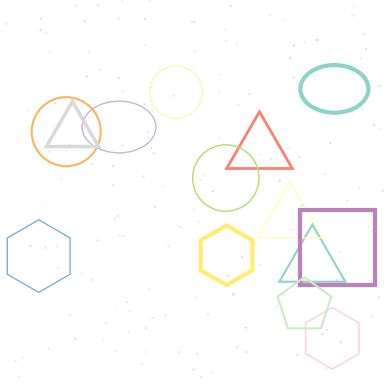[{"shape": "oval", "thickness": 3, "radius": 0.44, "center": [0.869, 0.769]}, {"shape": "triangle", "thickness": 1.5, "radius": 0.5, "center": [0.811, 0.318]}, {"shape": "triangle", "thickness": 1, "radius": 0.49, "center": [0.753, 0.431]}, {"shape": "oval", "thickness": 1, "radius": 0.48, "center": [0.309, 0.67]}, {"shape": "triangle", "thickness": 2, "radius": 0.49, "center": [0.674, 0.612]}, {"shape": "hexagon", "thickness": 1, "radius": 0.47, "center": [0.101, 0.335]}, {"shape": "circle", "thickness": 1.5, "radius": 0.45, "center": [0.172, 0.658]}, {"shape": "circle", "thickness": 1, "radius": 0.43, "center": [0.587, 0.538]}, {"shape": "hexagon", "thickness": 1, "radius": 0.4, "center": [0.863, 0.121]}, {"shape": "triangle", "thickness": 2.5, "radius": 0.39, "center": [0.188, 0.658]}, {"shape": "square", "thickness": 3, "radius": 0.48, "center": [0.877, 0.356]}, {"shape": "pentagon", "thickness": 1.5, "radius": 0.37, "center": [0.791, 0.207]}, {"shape": "circle", "thickness": 0.5, "radius": 0.34, "center": [0.457, 0.761]}, {"shape": "hexagon", "thickness": 3, "radius": 0.39, "center": [0.588, 0.337]}]